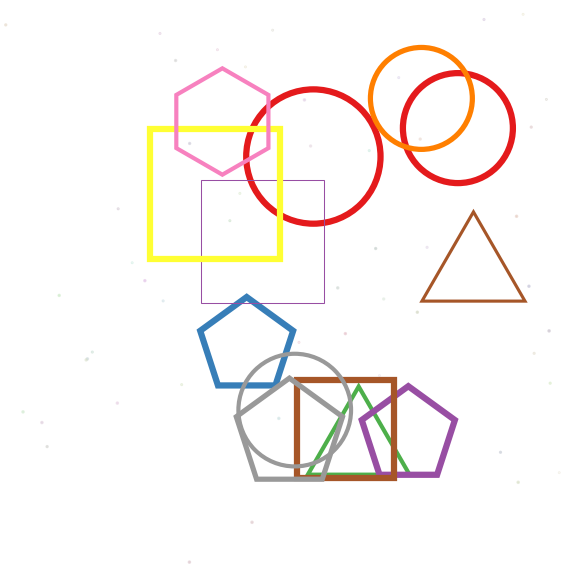[{"shape": "circle", "thickness": 3, "radius": 0.48, "center": [0.793, 0.777]}, {"shape": "circle", "thickness": 3, "radius": 0.58, "center": [0.543, 0.728]}, {"shape": "pentagon", "thickness": 3, "radius": 0.42, "center": [0.427, 0.4]}, {"shape": "triangle", "thickness": 2, "radius": 0.51, "center": [0.621, 0.228]}, {"shape": "square", "thickness": 0.5, "radius": 0.53, "center": [0.455, 0.58]}, {"shape": "pentagon", "thickness": 3, "radius": 0.42, "center": [0.707, 0.246]}, {"shape": "circle", "thickness": 2.5, "radius": 0.44, "center": [0.73, 0.829]}, {"shape": "square", "thickness": 3, "radius": 0.56, "center": [0.372, 0.663]}, {"shape": "triangle", "thickness": 1.5, "radius": 0.51, "center": [0.82, 0.529]}, {"shape": "square", "thickness": 3, "radius": 0.42, "center": [0.598, 0.257]}, {"shape": "hexagon", "thickness": 2, "radius": 0.46, "center": [0.385, 0.789]}, {"shape": "circle", "thickness": 2, "radius": 0.49, "center": [0.51, 0.289]}, {"shape": "pentagon", "thickness": 2.5, "radius": 0.48, "center": [0.501, 0.248]}]